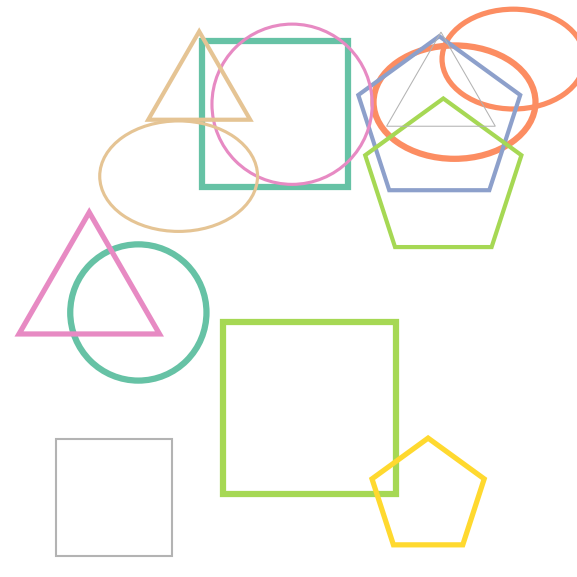[{"shape": "square", "thickness": 3, "radius": 0.63, "center": [0.476, 0.802]}, {"shape": "circle", "thickness": 3, "radius": 0.59, "center": [0.24, 0.458]}, {"shape": "oval", "thickness": 2.5, "radius": 0.62, "center": [0.889, 0.897]}, {"shape": "oval", "thickness": 3, "radius": 0.7, "center": [0.787, 0.822]}, {"shape": "pentagon", "thickness": 2, "radius": 0.74, "center": [0.761, 0.789]}, {"shape": "circle", "thickness": 1.5, "radius": 0.69, "center": [0.506, 0.819]}, {"shape": "triangle", "thickness": 2.5, "radius": 0.7, "center": [0.155, 0.491]}, {"shape": "square", "thickness": 3, "radius": 0.75, "center": [0.536, 0.293]}, {"shape": "pentagon", "thickness": 2, "radius": 0.71, "center": [0.768, 0.686]}, {"shape": "pentagon", "thickness": 2.5, "radius": 0.51, "center": [0.741, 0.138]}, {"shape": "oval", "thickness": 1.5, "radius": 0.68, "center": [0.309, 0.694]}, {"shape": "triangle", "thickness": 2, "radius": 0.51, "center": [0.345, 0.843]}, {"shape": "square", "thickness": 1, "radius": 0.5, "center": [0.197, 0.138]}, {"shape": "triangle", "thickness": 0.5, "radius": 0.54, "center": [0.764, 0.835]}]